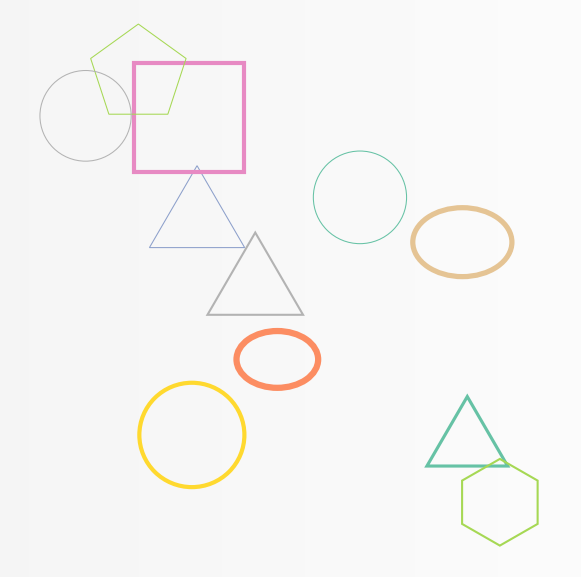[{"shape": "circle", "thickness": 0.5, "radius": 0.4, "center": [0.619, 0.657]}, {"shape": "triangle", "thickness": 1.5, "radius": 0.4, "center": [0.804, 0.232]}, {"shape": "oval", "thickness": 3, "radius": 0.35, "center": [0.477, 0.377]}, {"shape": "triangle", "thickness": 0.5, "radius": 0.47, "center": [0.339, 0.618]}, {"shape": "square", "thickness": 2, "radius": 0.47, "center": [0.325, 0.796]}, {"shape": "pentagon", "thickness": 0.5, "radius": 0.43, "center": [0.238, 0.871]}, {"shape": "hexagon", "thickness": 1, "radius": 0.38, "center": [0.86, 0.129]}, {"shape": "circle", "thickness": 2, "radius": 0.45, "center": [0.33, 0.246]}, {"shape": "oval", "thickness": 2.5, "radius": 0.43, "center": [0.795, 0.58]}, {"shape": "triangle", "thickness": 1, "radius": 0.47, "center": [0.439, 0.501]}, {"shape": "circle", "thickness": 0.5, "radius": 0.39, "center": [0.147, 0.799]}]